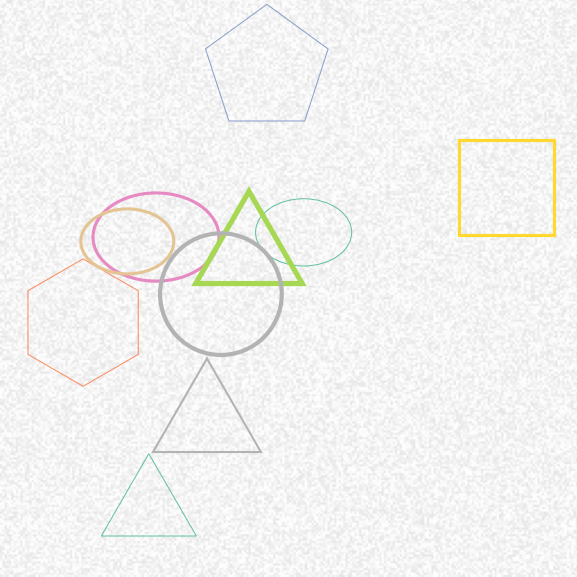[{"shape": "triangle", "thickness": 0.5, "radius": 0.48, "center": [0.258, 0.119]}, {"shape": "oval", "thickness": 0.5, "radius": 0.42, "center": [0.526, 0.597]}, {"shape": "hexagon", "thickness": 0.5, "radius": 0.55, "center": [0.144, 0.441]}, {"shape": "pentagon", "thickness": 0.5, "radius": 0.56, "center": [0.462, 0.88]}, {"shape": "oval", "thickness": 1.5, "radius": 0.55, "center": [0.27, 0.589]}, {"shape": "triangle", "thickness": 2.5, "radius": 0.53, "center": [0.431, 0.561]}, {"shape": "square", "thickness": 1.5, "radius": 0.41, "center": [0.878, 0.674]}, {"shape": "oval", "thickness": 1.5, "radius": 0.4, "center": [0.22, 0.581]}, {"shape": "circle", "thickness": 2, "radius": 0.53, "center": [0.383, 0.49]}, {"shape": "triangle", "thickness": 1, "radius": 0.54, "center": [0.358, 0.27]}]